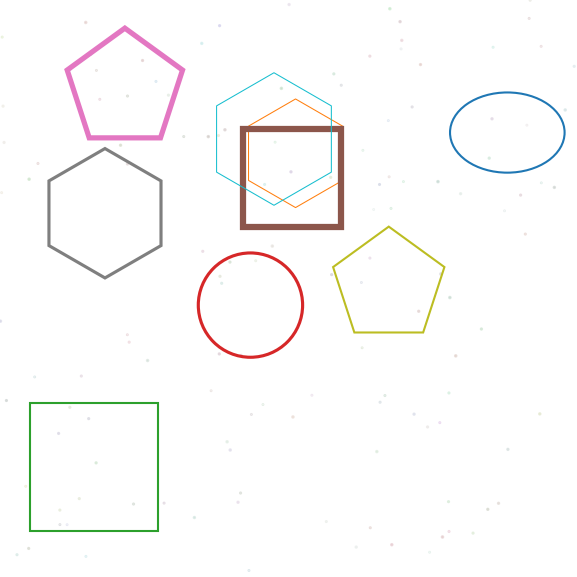[{"shape": "oval", "thickness": 1, "radius": 0.5, "center": [0.878, 0.77]}, {"shape": "hexagon", "thickness": 0.5, "radius": 0.47, "center": [0.512, 0.734]}, {"shape": "square", "thickness": 1, "radius": 0.55, "center": [0.163, 0.19]}, {"shape": "circle", "thickness": 1.5, "radius": 0.45, "center": [0.434, 0.471]}, {"shape": "square", "thickness": 3, "radius": 0.43, "center": [0.506, 0.691]}, {"shape": "pentagon", "thickness": 2.5, "radius": 0.53, "center": [0.216, 0.845]}, {"shape": "hexagon", "thickness": 1.5, "radius": 0.56, "center": [0.182, 0.63]}, {"shape": "pentagon", "thickness": 1, "radius": 0.51, "center": [0.673, 0.505]}, {"shape": "hexagon", "thickness": 0.5, "radius": 0.57, "center": [0.474, 0.758]}]